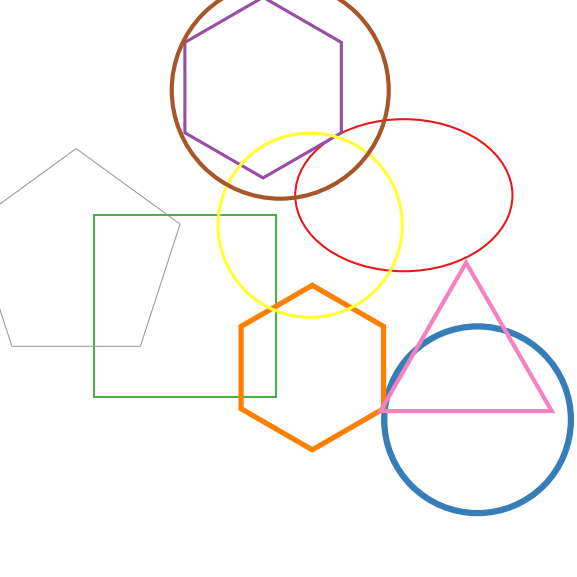[{"shape": "oval", "thickness": 1, "radius": 0.94, "center": [0.699, 0.661]}, {"shape": "circle", "thickness": 3, "radius": 0.81, "center": [0.827, 0.272]}, {"shape": "square", "thickness": 1, "radius": 0.79, "center": [0.32, 0.47]}, {"shape": "hexagon", "thickness": 1.5, "radius": 0.78, "center": [0.456, 0.847]}, {"shape": "hexagon", "thickness": 2.5, "radius": 0.71, "center": [0.541, 0.363]}, {"shape": "circle", "thickness": 1.5, "radius": 0.8, "center": [0.537, 0.609]}, {"shape": "circle", "thickness": 2, "radius": 0.94, "center": [0.485, 0.843]}, {"shape": "triangle", "thickness": 2, "radius": 0.86, "center": [0.807, 0.373]}, {"shape": "pentagon", "thickness": 0.5, "radius": 0.95, "center": [0.132, 0.553]}]